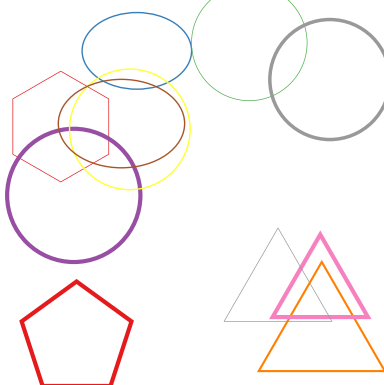[{"shape": "hexagon", "thickness": 0.5, "radius": 0.72, "center": [0.158, 0.671]}, {"shape": "pentagon", "thickness": 3, "radius": 0.75, "center": [0.199, 0.119]}, {"shape": "oval", "thickness": 1, "radius": 0.71, "center": [0.355, 0.868]}, {"shape": "circle", "thickness": 0.5, "radius": 0.75, "center": [0.648, 0.889]}, {"shape": "circle", "thickness": 3, "radius": 0.87, "center": [0.192, 0.492]}, {"shape": "triangle", "thickness": 1.5, "radius": 0.95, "center": [0.836, 0.131]}, {"shape": "circle", "thickness": 1, "radius": 0.78, "center": [0.337, 0.664]}, {"shape": "oval", "thickness": 1, "radius": 0.82, "center": [0.315, 0.679]}, {"shape": "triangle", "thickness": 3, "radius": 0.71, "center": [0.832, 0.248]}, {"shape": "circle", "thickness": 2.5, "radius": 0.78, "center": [0.857, 0.793]}, {"shape": "triangle", "thickness": 0.5, "radius": 0.81, "center": [0.722, 0.246]}]